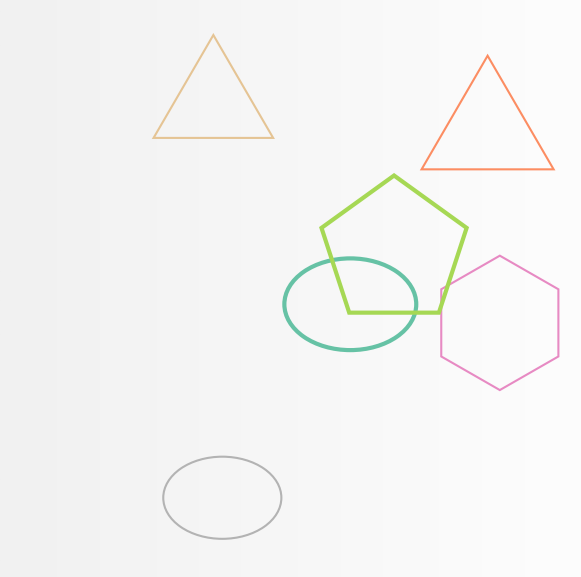[{"shape": "oval", "thickness": 2, "radius": 0.57, "center": [0.603, 0.472]}, {"shape": "triangle", "thickness": 1, "radius": 0.66, "center": [0.839, 0.771]}, {"shape": "hexagon", "thickness": 1, "radius": 0.58, "center": [0.86, 0.44]}, {"shape": "pentagon", "thickness": 2, "radius": 0.66, "center": [0.678, 0.564]}, {"shape": "triangle", "thickness": 1, "radius": 0.59, "center": [0.367, 0.82]}, {"shape": "oval", "thickness": 1, "radius": 0.51, "center": [0.382, 0.137]}]